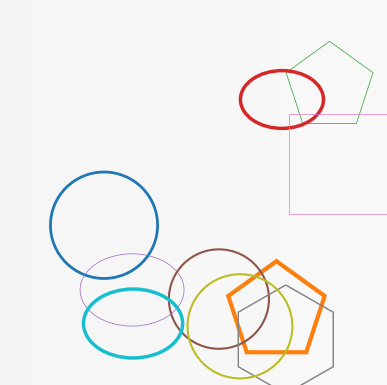[{"shape": "circle", "thickness": 2, "radius": 0.69, "center": [0.268, 0.415]}, {"shape": "pentagon", "thickness": 3, "radius": 0.65, "center": [0.713, 0.191]}, {"shape": "pentagon", "thickness": 0.5, "radius": 0.59, "center": [0.85, 0.775]}, {"shape": "oval", "thickness": 2.5, "radius": 0.54, "center": [0.728, 0.742]}, {"shape": "oval", "thickness": 0.5, "radius": 0.67, "center": [0.341, 0.247]}, {"shape": "circle", "thickness": 1.5, "radius": 0.65, "center": [0.565, 0.223]}, {"shape": "square", "thickness": 0.5, "radius": 0.65, "center": [0.876, 0.574]}, {"shape": "hexagon", "thickness": 1, "radius": 0.71, "center": [0.737, 0.118]}, {"shape": "circle", "thickness": 1.5, "radius": 0.68, "center": [0.619, 0.152]}, {"shape": "oval", "thickness": 2.5, "radius": 0.64, "center": [0.343, 0.16]}]